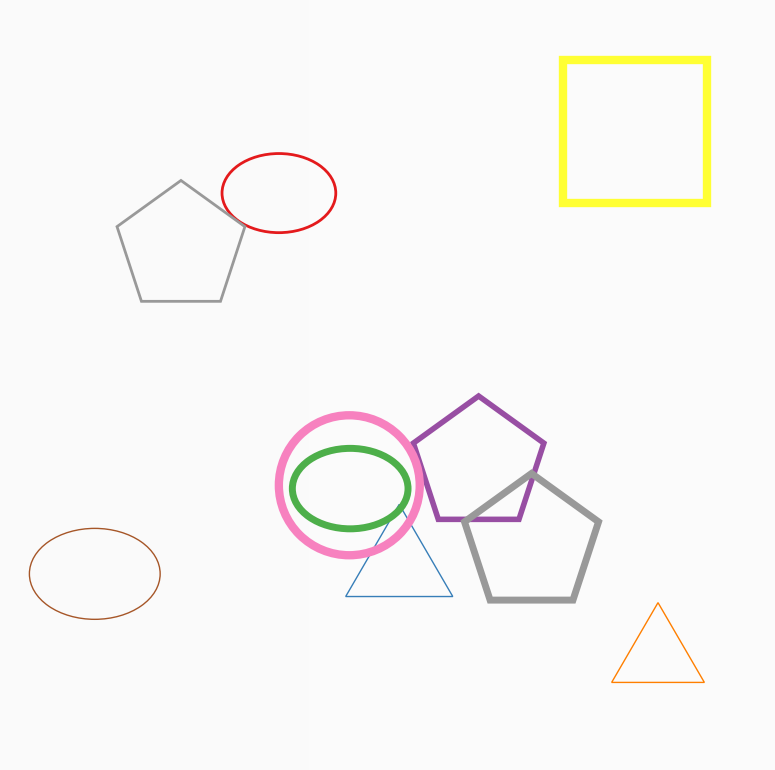[{"shape": "oval", "thickness": 1, "radius": 0.37, "center": [0.36, 0.749]}, {"shape": "triangle", "thickness": 0.5, "radius": 0.4, "center": [0.515, 0.265]}, {"shape": "oval", "thickness": 2.5, "radius": 0.37, "center": [0.452, 0.365]}, {"shape": "pentagon", "thickness": 2, "radius": 0.44, "center": [0.618, 0.397]}, {"shape": "triangle", "thickness": 0.5, "radius": 0.35, "center": [0.849, 0.148]}, {"shape": "square", "thickness": 3, "radius": 0.47, "center": [0.82, 0.829]}, {"shape": "oval", "thickness": 0.5, "radius": 0.42, "center": [0.122, 0.255]}, {"shape": "circle", "thickness": 3, "radius": 0.45, "center": [0.451, 0.37]}, {"shape": "pentagon", "thickness": 1, "radius": 0.43, "center": [0.234, 0.679]}, {"shape": "pentagon", "thickness": 2.5, "radius": 0.45, "center": [0.686, 0.294]}]